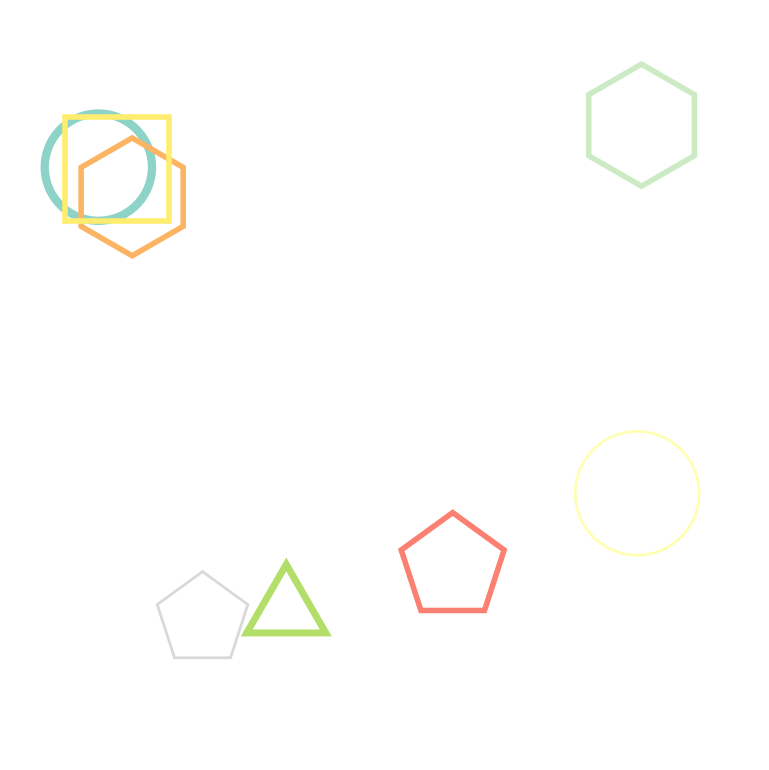[{"shape": "circle", "thickness": 3, "radius": 0.35, "center": [0.128, 0.783]}, {"shape": "circle", "thickness": 1, "radius": 0.4, "center": [0.827, 0.359]}, {"shape": "pentagon", "thickness": 2, "radius": 0.35, "center": [0.588, 0.264]}, {"shape": "hexagon", "thickness": 2, "radius": 0.38, "center": [0.172, 0.744]}, {"shape": "triangle", "thickness": 2.5, "radius": 0.3, "center": [0.372, 0.208]}, {"shape": "pentagon", "thickness": 1, "radius": 0.31, "center": [0.263, 0.196]}, {"shape": "hexagon", "thickness": 2, "radius": 0.4, "center": [0.833, 0.837]}, {"shape": "square", "thickness": 2, "radius": 0.34, "center": [0.152, 0.78]}]